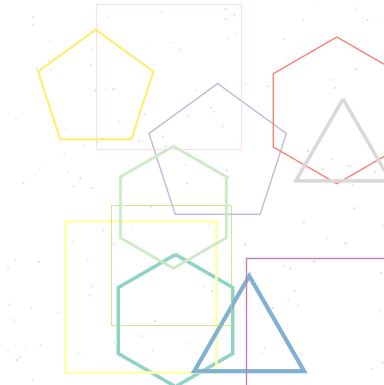[{"shape": "hexagon", "thickness": 2.5, "radius": 0.86, "center": [0.456, 0.167]}, {"shape": "square", "thickness": 2, "radius": 0.98, "center": [0.365, 0.23]}, {"shape": "pentagon", "thickness": 1, "radius": 0.94, "center": [0.565, 0.595]}, {"shape": "hexagon", "thickness": 1, "radius": 0.95, "center": [0.875, 0.713]}, {"shape": "triangle", "thickness": 3, "radius": 0.82, "center": [0.647, 0.118]}, {"shape": "square", "thickness": 0.5, "radius": 0.78, "center": [0.444, 0.311]}, {"shape": "square", "thickness": 0.5, "radius": 0.95, "center": [0.438, 0.801]}, {"shape": "triangle", "thickness": 2.5, "radius": 0.71, "center": [0.891, 0.601]}, {"shape": "square", "thickness": 1, "radius": 0.92, "center": [0.822, 0.147]}, {"shape": "hexagon", "thickness": 2, "radius": 0.79, "center": [0.45, 0.462]}, {"shape": "pentagon", "thickness": 1.5, "radius": 0.79, "center": [0.249, 0.766]}]